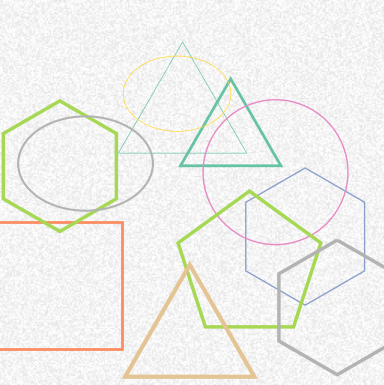[{"shape": "triangle", "thickness": 0.5, "radius": 0.96, "center": [0.474, 0.698]}, {"shape": "triangle", "thickness": 2, "radius": 0.75, "center": [0.599, 0.645]}, {"shape": "square", "thickness": 2, "radius": 0.83, "center": [0.152, 0.257]}, {"shape": "hexagon", "thickness": 1, "radius": 0.89, "center": [0.793, 0.386]}, {"shape": "circle", "thickness": 1, "radius": 0.94, "center": [0.716, 0.553]}, {"shape": "pentagon", "thickness": 2.5, "radius": 0.97, "center": [0.648, 0.309]}, {"shape": "hexagon", "thickness": 2.5, "radius": 0.85, "center": [0.155, 0.568]}, {"shape": "oval", "thickness": 0.5, "radius": 0.7, "center": [0.46, 0.757]}, {"shape": "triangle", "thickness": 3, "radius": 0.97, "center": [0.493, 0.118]}, {"shape": "oval", "thickness": 1.5, "radius": 0.88, "center": [0.222, 0.575]}, {"shape": "hexagon", "thickness": 2.5, "radius": 0.87, "center": [0.876, 0.202]}]